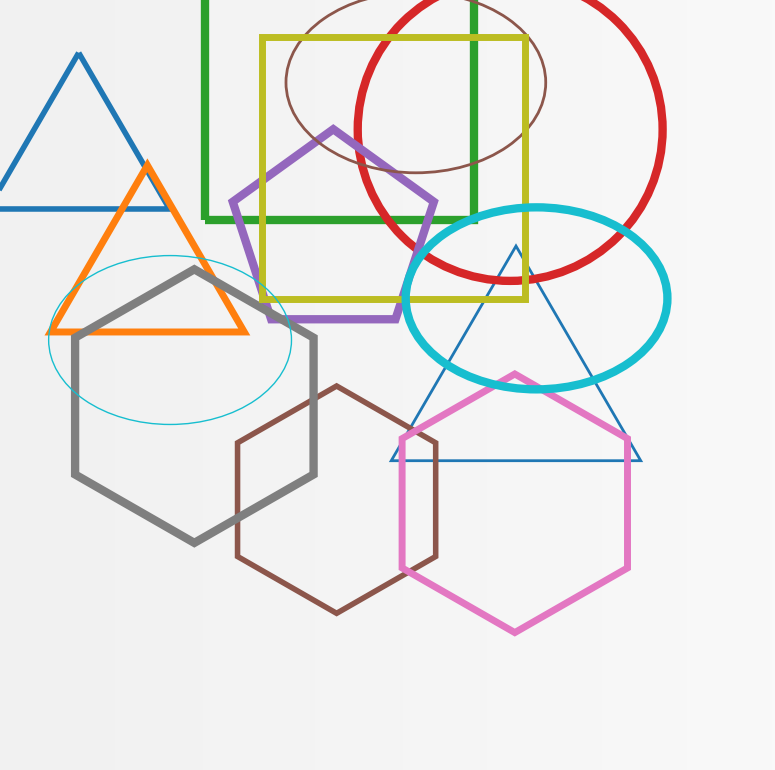[{"shape": "triangle", "thickness": 1, "radius": 0.93, "center": [0.666, 0.495]}, {"shape": "triangle", "thickness": 2, "radius": 0.68, "center": [0.102, 0.796]}, {"shape": "triangle", "thickness": 2.5, "radius": 0.72, "center": [0.19, 0.641]}, {"shape": "square", "thickness": 3, "radius": 0.87, "center": [0.438, 0.888]}, {"shape": "circle", "thickness": 3, "radius": 0.98, "center": [0.658, 0.832]}, {"shape": "pentagon", "thickness": 3, "radius": 0.68, "center": [0.43, 0.696]}, {"shape": "oval", "thickness": 1, "radius": 0.84, "center": [0.537, 0.893]}, {"shape": "hexagon", "thickness": 2, "radius": 0.74, "center": [0.434, 0.351]}, {"shape": "hexagon", "thickness": 2.5, "radius": 0.84, "center": [0.664, 0.346]}, {"shape": "hexagon", "thickness": 3, "radius": 0.89, "center": [0.251, 0.473]}, {"shape": "square", "thickness": 2.5, "radius": 0.85, "center": [0.508, 0.782]}, {"shape": "oval", "thickness": 3, "radius": 0.84, "center": [0.692, 0.613]}, {"shape": "oval", "thickness": 0.5, "radius": 0.78, "center": [0.219, 0.558]}]